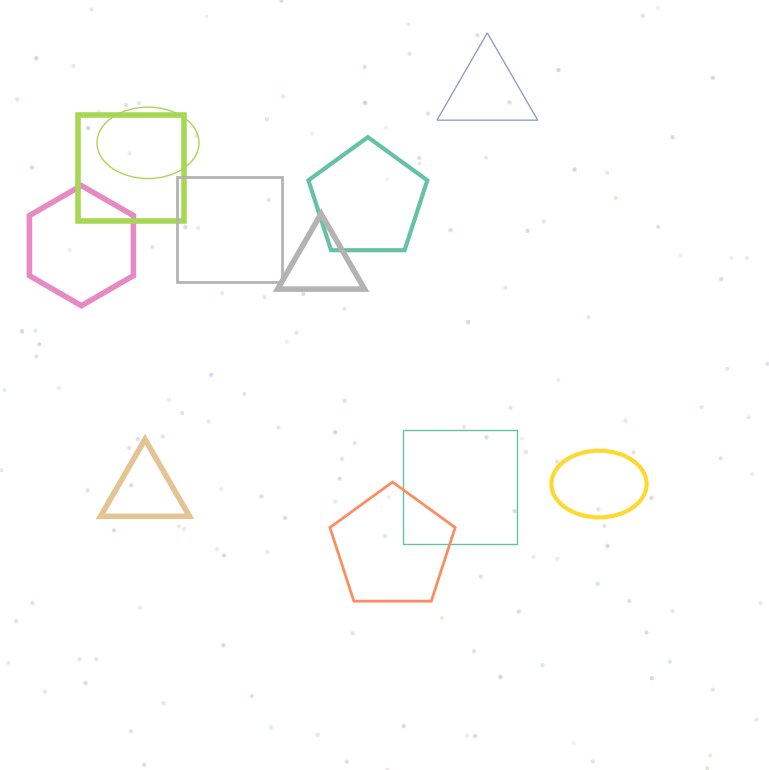[{"shape": "square", "thickness": 0.5, "radius": 0.37, "center": [0.597, 0.367]}, {"shape": "pentagon", "thickness": 1.5, "radius": 0.41, "center": [0.478, 0.741]}, {"shape": "pentagon", "thickness": 1, "radius": 0.43, "center": [0.51, 0.288]}, {"shape": "triangle", "thickness": 0.5, "radius": 0.38, "center": [0.633, 0.882]}, {"shape": "hexagon", "thickness": 2, "radius": 0.39, "center": [0.106, 0.681]}, {"shape": "square", "thickness": 2, "radius": 0.34, "center": [0.17, 0.782]}, {"shape": "oval", "thickness": 0.5, "radius": 0.33, "center": [0.192, 0.815]}, {"shape": "oval", "thickness": 1.5, "radius": 0.31, "center": [0.778, 0.371]}, {"shape": "triangle", "thickness": 2, "radius": 0.33, "center": [0.188, 0.363]}, {"shape": "triangle", "thickness": 2, "radius": 0.33, "center": [0.417, 0.657]}, {"shape": "square", "thickness": 1, "radius": 0.34, "center": [0.298, 0.702]}]